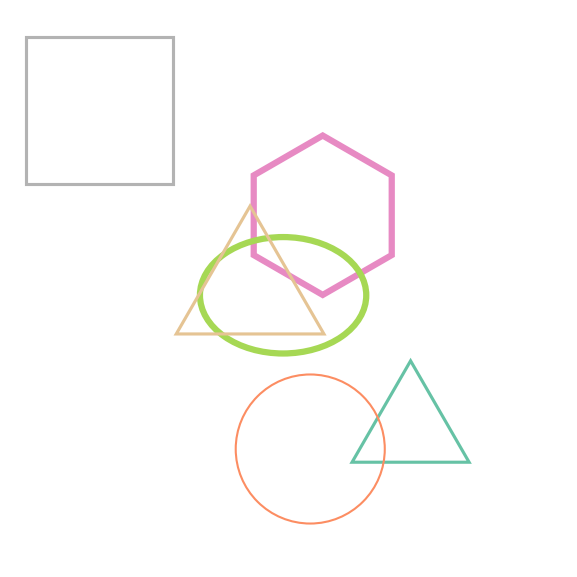[{"shape": "triangle", "thickness": 1.5, "radius": 0.59, "center": [0.711, 0.257]}, {"shape": "circle", "thickness": 1, "radius": 0.65, "center": [0.537, 0.222]}, {"shape": "hexagon", "thickness": 3, "radius": 0.69, "center": [0.559, 0.626]}, {"shape": "oval", "thickness": 3, "radius": 0.72, "center": [0.49, 0.488]}, {"shape": "triangle", "thickness": 1.5, "radius": 0.74, "center": [0.433, 0.495]}, {"shape": "square", "thickness": 1.5, "radius": 0.64, "center": [0.172, 0.808]}]